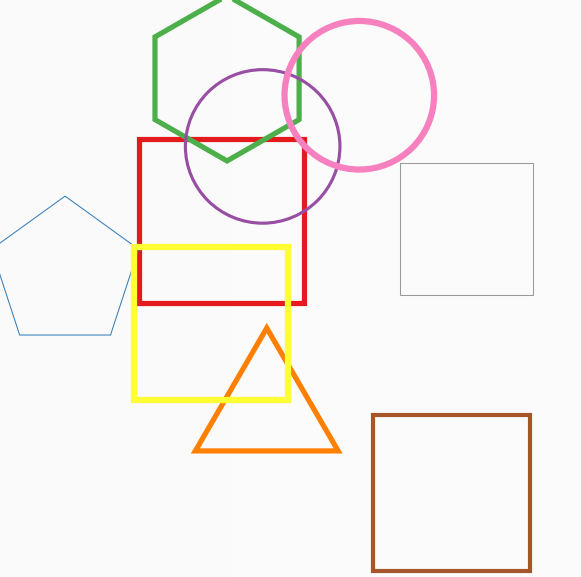[{"shape": "square", "thickness": 2.5, "radius": 0.71, "center": [0.382, 0.617]}, {"shape": "pentagon", "thickness": 0.5, "radius": 0.66, "center": [0.112, 0.527]}, {"shape": "hexagon", "thickness": 2.5, "radius": 0.72, "center": [0.391, 0.864]}, {"shape": "circle", "thickness": 1.5, "radius": 0.66, "center": [0.452, 0.746]}, {"shape": "triangle", "thickness": 2.5, "radius": 0.71, "center": [0.459, 0.289]}, {"shape": "square", "thickness": 3, "radius": 0.66, "center": [0.363, 0.439]}, {"shape": "square", "thickness": 2, "radius": 0.68, "center": [0.778, 0.146]}, {"shape": "circle", "thickness": 3, "radius": 0.64, "center": [0.618, 0.834]}, {"shape": "square", "thickness": 0.5, "radius": 0.57, "center": [0.803, 0.603]}]